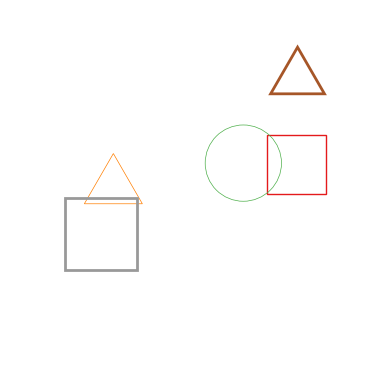[{"shape": "square", "thickness": 1, "radius": 0.38, "center": [0.77, 0.573]}, {"shape": "circle", "thickness": 0.5, "radius": 0.5, "center": [0.632, 0.576]}, {"shape": "triangle", "thickness": 0.5, "radius": 0.43, "center": [0.294, 0.514]}, {"shape": "triangle", "thickness": 2, "radius": 0.4, "center": [0.773, 0.797]}, {"shape": "square", "thickness": 2, "radius": 0.47, "center": [0.262, 0.392]}]